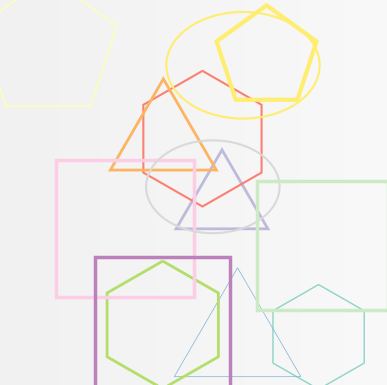[{"shape": "hexagon", "thickness": 1, "radius": 0.68, "center": [0.822, 0.125]}, {"shape": "pentagon", "thickness": 1, "radius": 0.93, "center": [0.125, 0.875]}, {"shape": "triangle", "thickness": 2, "radius": 0.68, "center": [0.573, 0.474]}, {"shape": "hexagon", "thickness": 1.5, "radius": 0.88, "center": [0.522, 0.64]}, {"shape": "triangle", "thickness": 0.5, "radius": 0.94, "center": [0.613, 0.116]}, {"shape": "triangle", "thickness": 2, "radius": 0.79, "center": [0.422, 0.637]}, {"shape": "hexagon", "thickness": 2, "radius": 0.83, "center": [0.42, 0.156]}, {"shape": "square", "thickness": 2.5, "radius": 0.89, "center": [0.323, 0.406]}, {"shape": "oval", "thickness": 1.5, "radius": 0.86, "center": [0.549, 0.515]}, {"shape": "square", "thickness": 2.5, "radius": 0.87, "center": [0.42, 0.158]}, {"shape": "square", "thickness": 2.5, "radius": 0.84, "center": [0.833, 0.362]}, {"shape": "oval", "thickness": 1.5, "radius": 0.99, "center": [0.627, 0.83]}, {"shape": "pentagon", "thickness": 3, "radius": 0.68, "center": [0.688, 0.85]}]